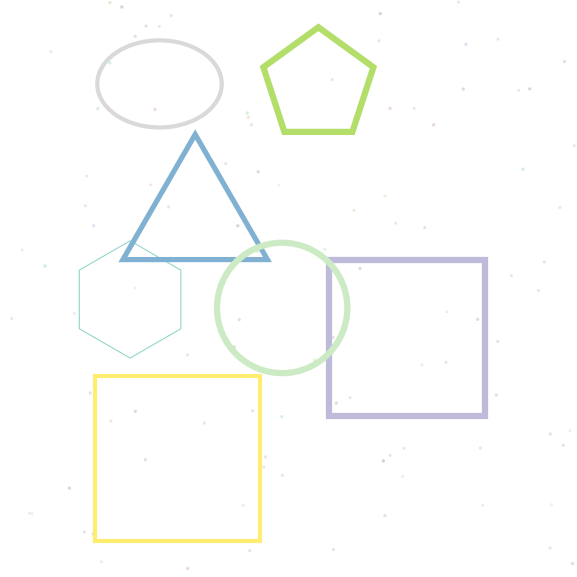[{"shape": "hexagon", "thickness": 0.5, "radius": 0.51, "center": [0.225, 0.481]}, {"shape": "square", "thickness": 3, "radius": 0.68, "center": [0.705, 0.414]}, {"shape": "triangle", "thickness": 2.5, "radius": 0.72, "center": [0.338, 0.622]}, {"shape": "pentagon", "thickness": 3, "radius": 0.5, "center": [0.551, 0.852]}, {"shape": "oval", "thickness": 2, "radius": 0.54, "center": [0.276, 0.854]}, {"shape": "circle", "thickness": 3, "radius": 0.56, "center": [0.489, 0.466]}, {"shape": "square", "thickness": 2, "radius": 0.71, "center": [0.307, 0.205]}]